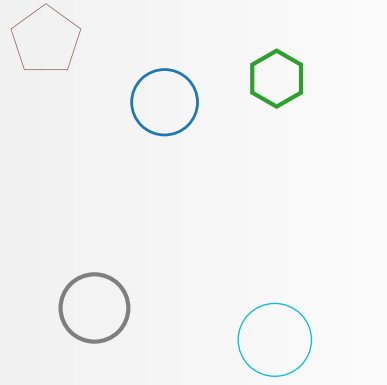[{"shape": "circle", "thickness": 2, "radius": 0.42, "center": [0.425, 0.734]}, {"shape": "hexagon", "thickness": 3, "radius": 0.36, "center": [0.714, 0.796]}, {"shape": "pentagon", "thickness": 0.5, "radius": 0.47, "center": [0.119, 0.896]}, {"shape": "circle", "thickness": 3, "radius": 0.44, "center": [0.244, 0.2]}, {"shape": "circle", "thickness": 1, "radius": 0.47, "center": [0.709, 0.117]}]